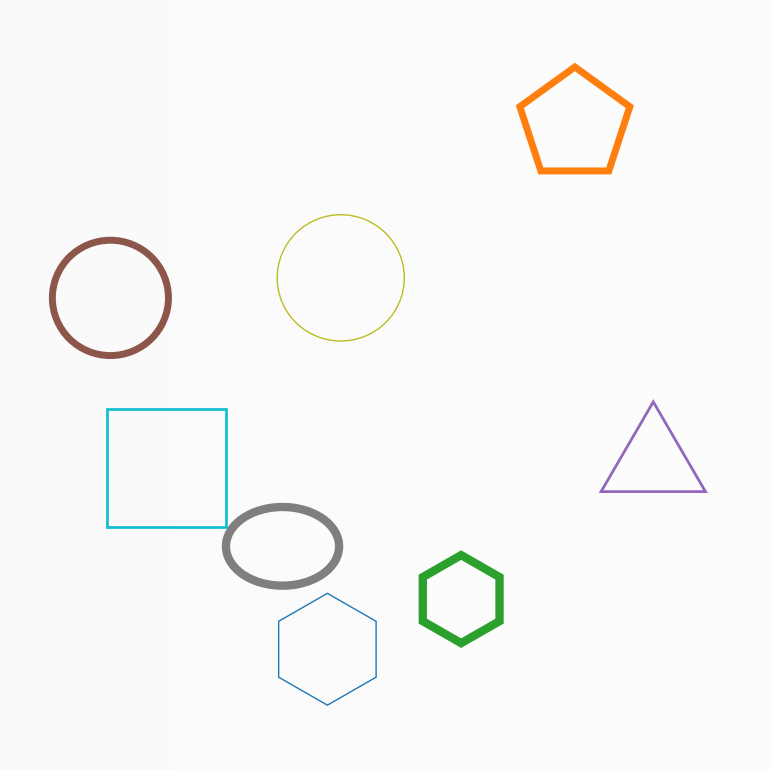[{"shape": "hexagon", "thickness": 0.5, "radius": 0.36, "center": [0.422, 0.157]}, {"shape": "pentagon", "thickness": 2.5, "radius": 0.37, "center": [0.742, 0.838]}, {"shape": "hexagon", "thickness": 3, "radius": 0.29, "center": [0.595, 0.222]}, {"shape": "triangle", "thickness": 1, "radius": 0.39, "center": [0.843, 0.4]}, {"shape": "circle", "thickness": 2.5, "radius": 0.37, "center": [0.142, 0.613]}, {"shape": "oval", "thickness": 3, "radius": 0.36, "center": [0.365, 0.29]}, {"shape": "circle", "thickness": 0.5, "radius": 0.41, "center": [0.44, 0.639]}, {"shape": "square", "thickness": 1, "radius": 0.38, "center": [0.214, 0.393]}]